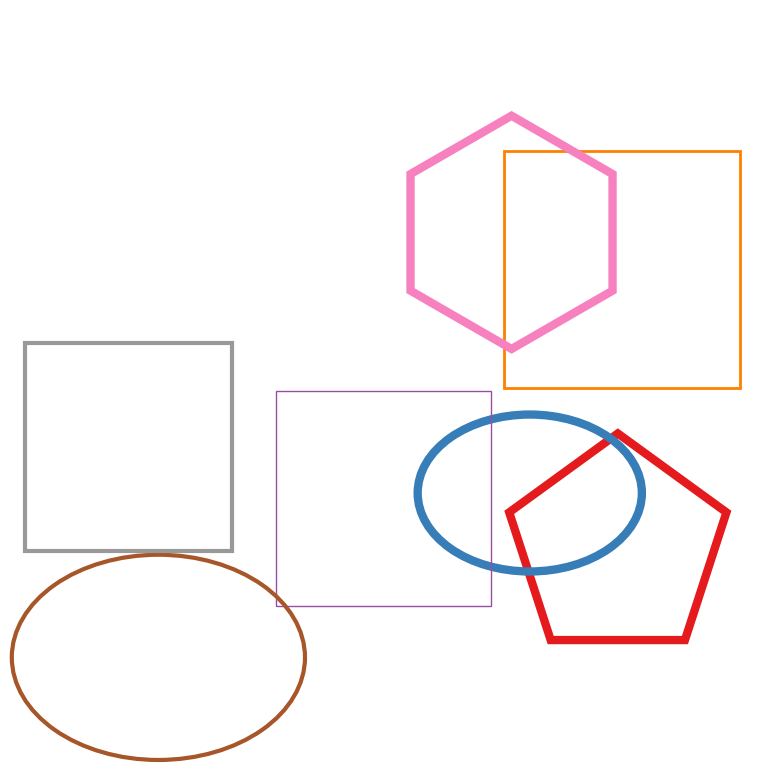[{"shape": "pentagon", "thickness": 3, "radius": 0.74, "center": [0.802, 0.289]}, {"shape": "oval", "thickness": 3, "radius": 0.73, "center": [0.688, 0.36]}, {"shape": "square", "thickness": 0.5, "radius": 0.7, "center": [0.498, 0.352]}, {"shape": "square", "thickness": 1, "radius": 0.77, "center": [0.808, 0.65]}, {"shape": "oval", "thickness": 1.5, "radius": 0.95, "center": [0.206, 0.146]}, {"shape": "hexagon", "thickness": 3, "radius": 0.76, "center": [0.664, 0.698]}, {"shape": "square", "thickness": 1.5, "radius": 0.67, "center": [0.167, 0.419]}]